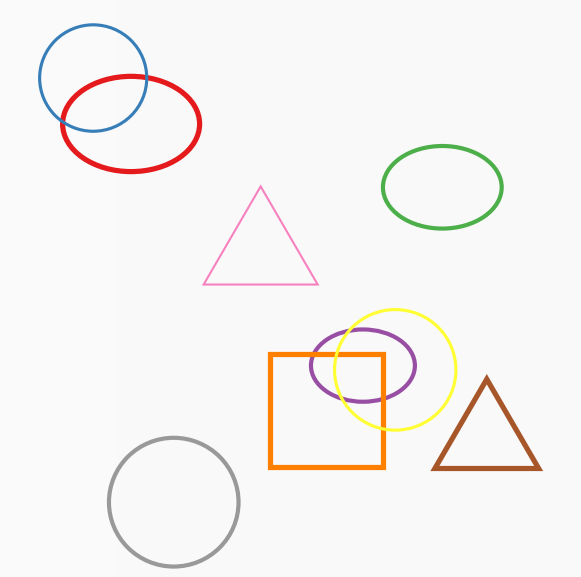[{"shape": "oval", "thickness": 2.5, "radius": 0.59, "center": [0.226, 0.784]}, {"shape": "circle", "thickness": 1.5, "radius": 0.46, "center": [0.16, 0.864]}, {"shape": "oval", "thickness": 2, "radius": 0.51, "center": [0.761, 0.675]}, {"shape": "oval", "thickness": 2, "radius": 0.45, "center": [0.624, 0.366]}, {"shape": "square", "thickness": 2.5, "radius": 0.49, "center": [0.561, 0.288]}, {"shape": "circle", "thickness": 1.5, "radius": 0.52, "center": [0.68, 0.359]}, {"shape": "triangle", "thickness": 2.5, "radius": 0.52, "center": [0.837, 0.239]}, {"shape": "triangle", "thickness": 1, "radius": 0.57, "center": [0.448, 0.563]}, {"shape": "circle", "thickness": 2, "radius": 0.56, "center": [0.299, 0.13]}]